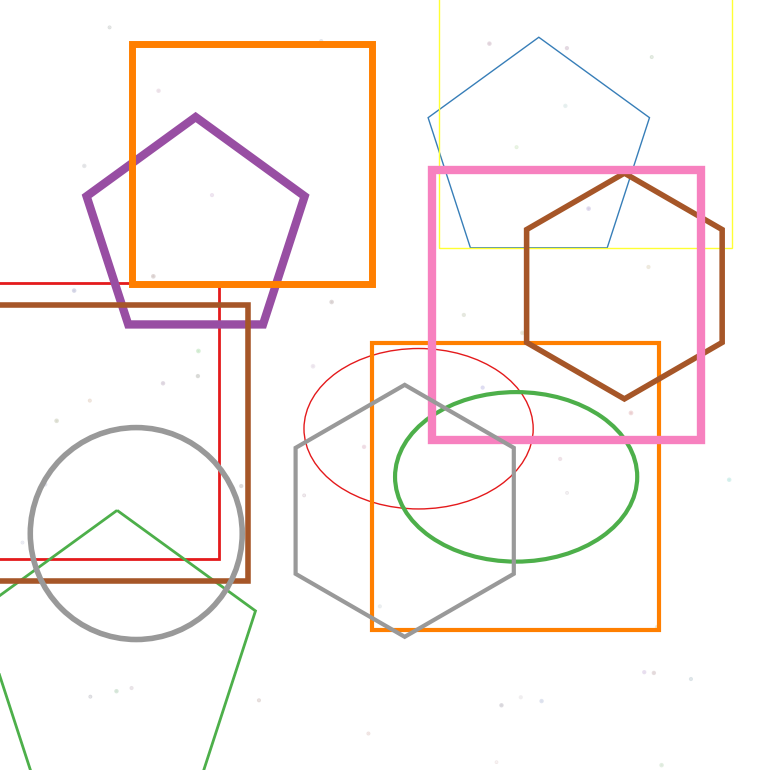[{"shape": "oval", "thickness": 0.5, "radius": 0.74, "center": [0.544, 0.443]}, {"shape": "square", "thickness": 1, "radius": 0.9, "center": [0.106, 0.453]}, {"shape": "pentagon", "thickness": 0.5, "radius": 0.76, "center": [0.7, 0.8]}, {"shape": "pentagon", "thickness": 1, "radius": 0.94, "center": [0.152, 0.148]}, {"shape": "oval", "thickness": 1.5, "radius": 0.79, "center": [0.67, 0.381]}, {"shape": "pentagon", "thickness": 3, "radius": 0.74, "center": [0.254, 0.699]}, {"shape": "square", "thickness": 2.5, "radius": 0.78, "center": [0.327, 0.787]}, {"shape": "square", "thickness": 1.5, "radius": 0.93, "center": [0.67, 0.369]}, {"shape": "square", "thickness": 0.5, "radius": 0.95, "center": [0.76, 0.869]}, {"shape": "square", "thickness": 2, "radius": 0.9, "center": [0.143, 0.425]}, {"shape": "hexagon", "thickness": 2, "radius": 0.73, "center": [0.811, 0.629]}, {"shape": "square", "thickness": 3, "radius": 0.87, "center": [0.735, 0.604]}, {"shape": "hexagon", "thickness": 1.5, "radius": 0.82, "center": [0.526, 0.337]}, {"shape": "circle", "thickness": 2, "radius": 0.69, "center": [0.177, 0.307]}]